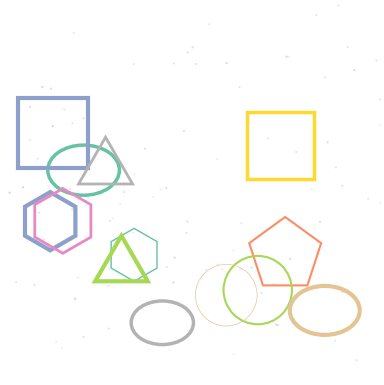[{"shape": "hexagon", "thickness": 1, "radius": 0.34, "center": [0.348, 0.338]}, {"shape": "oval", "thickness": 2.5, "radius": 0.46, "center": [0.217, 0.558]}, {"shape": "pentagon", "thickness": 1.5, "radius": 0.49, "center": [0.741, 0.338]}, {"shape": "square", "thickness": 3, "radius": 0.45, "center": [0.138, 0.654]}, {"shape": "hexagon", "thickness": 3, "radius": 0.38, "center": [0.13, 0.425]}, {"shape": "hexagon", "thickness": 2, "radius": 0.42, "center": [0.163, 0.426]}, {"shape": "triangle", "thickness": 3, "radius": 0.39, "center": [0.315, 0.309]}, {"shape": "circle", "thickness": 1.5, "radius": 0.44, "center": [0.669, 0.247]}, {"shape": "square", "thickness": 2.5, "radius": 0.43, "center": [0.729, 0.621]}, {"shape": "circle", "thickness": 0.5, "radius": 0.4, "center": [0.588, 0.233]}, {"shape": "oval", "thickness": 3, "radius": 0.45, "center": [0.844, 0.194]}, {"shape": "triangle", "thickness": 2, "radius": 0.41, "center": [0.274, 0.563]}, {"shape": "oval", "thickness": 2.5, "radius": 0.4, "center": [0.422, 0.162]}]